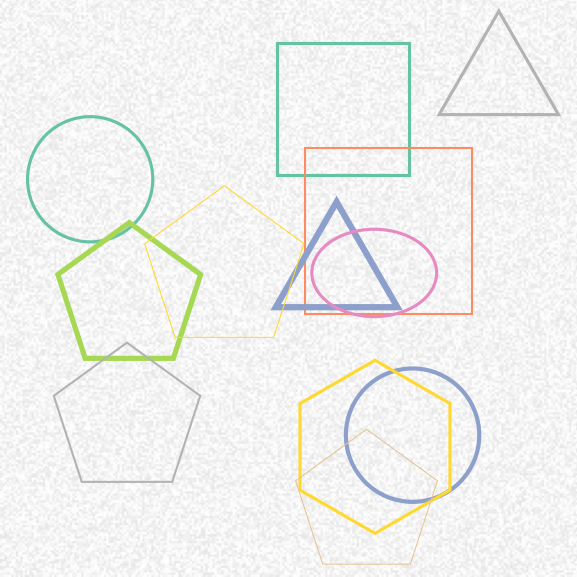[{"shape": "square", "thickness": 1.5, "radius": 0.57, "center": [0.594, 0.811]}, {"shape": "circle", "thickness": 1.5, "radius": 0.54, "center": [0.156, 0.689]}, {"shape": "square", "thickness": 1, "radius": 0.72, "center": [0.672, 0.599]}, {"shape": "circle", "thickness": 2, "radius": 0.58, "center": [0.714, 0.246]}, {"shape": "triangle", "thickness": 3, "radius": 0.61, "center": [0.583, 0.528]}, {"shape": "oval", "thickness": 1.5, "radius": 0.54, "center": [0.648, 0.527]}, {"shape": "pentagon", "thickness": 2.5, "radius": 0.65, "center": [0.224, 0.484]}, {"shape": "pentagon", "thickness": 0.5, "radius": 0.73, "center": [0.388, 0.532]}, {"shape": "hexagon", "thickness": 1.5, "radius": 0.75, "center": [0.649, 0.225]}, {"shape": "pentagon", "thickness": 0.5, "radius": 0.65, "center": [0.635, 0.127]}, {"shape": "pentagon", "thickness": 1, "radius": 0.67, "center": [0.22, 0.273]}, {"shape": "triangle", "thickness": 1.5, "radius": 0.6, "center": [0.864, 0.86]}]